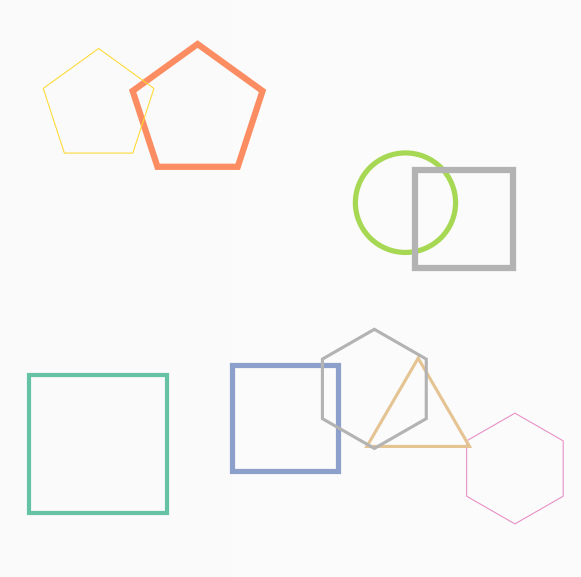[{"shape": "square", "thickness": 2, "radius": 0.6, "center": [0.169, 0.231]}, {"shape": "pentagon", "thickness": 3, "radius": 0.59, "center": [0.34, 0.805]}, {"shape": "square", "thickness": 2.5, "radius": 0.46, "center": [0.49, 0.276]}, {"shape": "hexagon", "thickness": 0.5, "radius": 0.48, "center": [0.886, 0.188]}, {"shape": "circle", "thickness": 2.5, "radius": 0.43, "center": [0.698, 0.648]}, {"shape": "pentagon", "thickness": 0.5, "radius": 0.5, "center": [0.17, 0.815]}, {"shape": "triangle", "thickness": 1.5, "radius": 0.51, "center": [0.719, 0.277]}, {"shape": "square", "thickness": 3, "radius": 0.42, "center": [0.798, 0.62]}, {"shape": "hexagon", "thickness": 1.5, "radius": 0.52, "center": [0.644, 0.326]}]